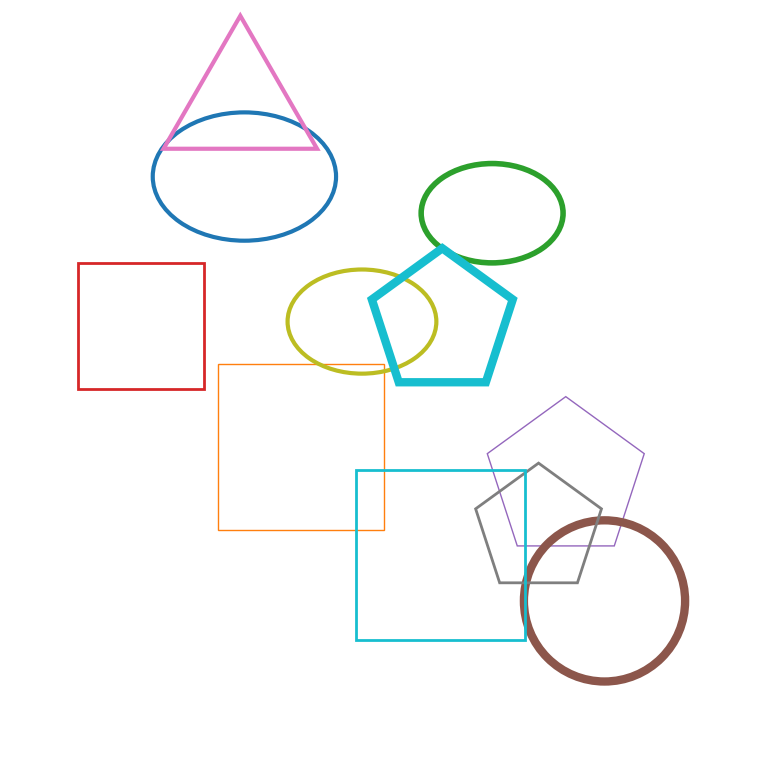[{"shape": "oval", "thickness": 1.5, "radius": 0.6, "center": [0.317, 0.771]}, {"shape": "square", "thickness": 0.5, "radius": 0.54, "center": [0.391, 0.419]}, {"shape": "oval", "thickness": 2, "radius": 0.46, "center": [0.639, 0.723]}, {"shape": "square", "thickness": 1, "radius": 0.41, "center": [0.183, 0.576]}, {"shape": "pentagon", "thickness": 0.5, "radius": 0.54, "center": [0.735, 0.378]}, {"shape": "circle", "thickness": 3, "radius": 0.52, "center": [0.785, 0.22]}, {"shape": "triangle", "thickness": 1.5, "radius": 0.58, "center": [0.312, 0.864]}, {"shape": "pentagon", "thickness": 1, "radius": 0.43, "center": [0.699, 0.313]}, {"shape": "oval", "thickness": 1.5, "radius": 0.48, "center": [0.47, 0.582]}, {"shape": "square", "thickness": 1, "radius": 0.55, "center": [0.572, 0.279]}, {"shape": "pentagon", "thickness": 3, "radius": 0.48, "center": [0.574, 0.581]}]